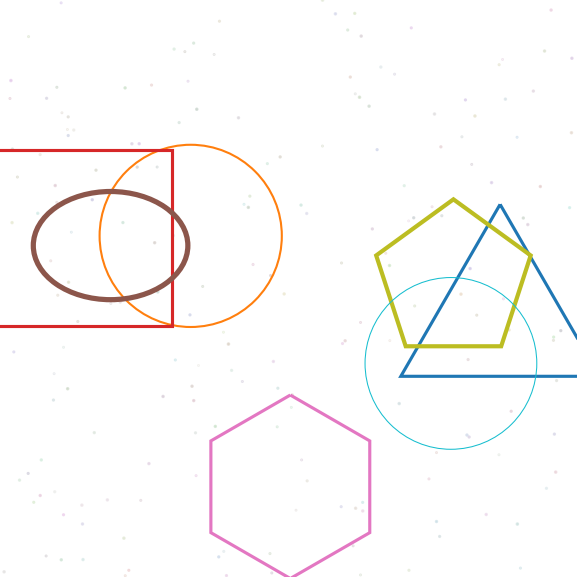[{"shape": "triangle", "thickness": 1.5, "radius": 0.99, "center": [0.866, 0.447]}, {"shape": "circle", "thickness": 1, "radius": 0.79, "center": [0.33, 0.591]}, {"shape": "square", "thickness": 1.5, "radius": 0.76, "center": [0.145, 0.587]}, {"shape": "oval", "thickness": 2.5, "radius": 0.67, "center": [0.191, 0.574]}, {"shape": "hexagon", "thickness": 1.5, "radius": 0.79, "center": [0.503, 0.156]}, {"shape": "pentagon", "thickness": 2, "radius": 0.7, "center": [0.785, 0.513]}, {"shape": "circle", "thickness": 0.5, "radius": 0.74, "center": [0.781, 0.37]}]